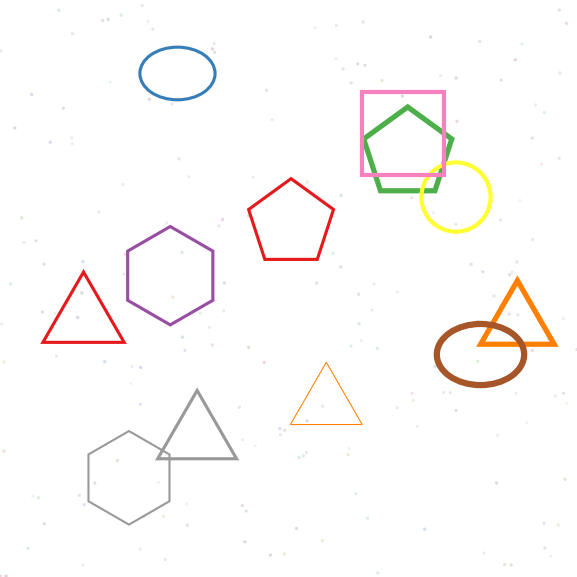[{"shape": "triangle", "thickness": 1.5, "radius": 0.41, "center": [0.145, 0.447]}, {"shape": "pentagon", "thickness": 1.5, "radius": 0.39, "center": [0.504, 0.612]}, {"shape": "oval", "thickness": 1.5, "radius": 0.33, "center": [0.307, 0.872]}, {"shape": "pentagon", "thickness": 2.5, "radius": 0.4, "center": [0.706, 0.734]}, {"shape": "hexagon", "thickness": 1.5, "radius": 0.43, "center": [0.295, 0.522]}, {"shape": "triangle", "thickness": 2.5, "radius": 0.37, "center": [0.896, 0.44]}, {"shape": "triangle", "thickness": 0.5, "radius": 0.36, "center": [0.565, 0.3]}, {"shape": "circle", "thickness": 2, "radius": 0.3, "center": [0.79, 0.658]}, {"shape": "oval", "thickness": 3, "radius": 0.38, "center": [0.832, 0.385]}, {"shape": "square", "thickness": 2, "radius": 0.36, "center": [0.698, 0.768]}, {"shape": "hexagon", "thickness": 1, "radius": 0.41, "center": [0.223, 0.172]}, {"shape": "triangle", "thickness": 1.5, "radius": 0.39, "center": [0.341, 0.244]}]